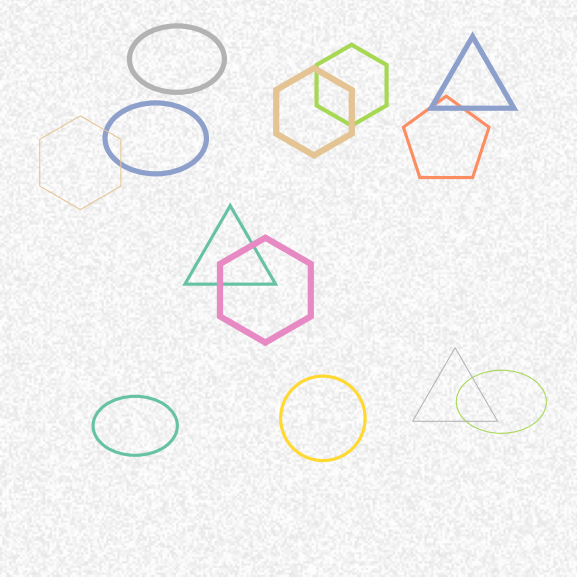[{"shape": "triangle", "thickness": 1.5, "radius": 0.45, "center": [0.399, 0.552]}, {"shape": "oval", "thickness": 1.5, "radius": 0.36, "center": [0.234, 0.262]}, {"shape": "pentagon", "thickness": 1.5, "radius": 0.39, "center": [0.773, 0.755]}, {"shape": "oval", "thickness": 2.5, "radius": 0.44, "center": [0.27, 0.76]}, {"shape": "triangle", "thickness": 2.5, "radius": 0.41, "center": [0.818, 0.853]}, {"shape": "hexagon", "thickness": 3, "radius": 0.45, "center": [0.46, 0.497]}, {"shape": "hexagon", "thickness": 2, "radius": 0.35, "center": [0.609, 0.852]}, {"shape": "oval", "thickness": 0.5, "radius": 0.39, "center": [0.868, 0.303]}, {"shape": "circle", "thickness": 1.5, "radius": 0.37, "center": [0.559, 0.275]}, {"shape": "hexagon", "thickness": 0.5, "radius": 0.41, "center": [0.139, 0.717]}, {"shape": "hexagon", "thickness": 3, "radius": 0.38, "center": [0.544, 0.806]}, {"shape": "oval", "thickness": 2.5, "radius": 0.41, "center": [0.306, 0.897]}, {"shape": "triangle", "thickness": 0.5, "radius": 0.43, "center": [0.788, 0.312]}]